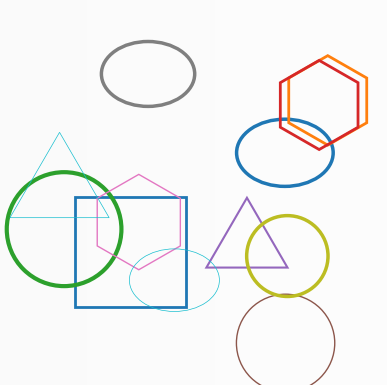[{"shape": "square", "thickness": 2, "radius": 0.72, "center": [0.337, 0.345]}, {"shape": "oval", "thickness": 2.5, "radius": 0.62, "center": [0.735, 0.603]}, {"shape": "hexagon", "thickness": 2, "radius": 0.58, "center": [0.846, 0.739]}, {"shape": "circle", "thickness": 3, "radius": 0.74, "center": [0.165, 0.405]}, {"shape": "hexagon", "thickness": 2, "radius": 0.58, "center": [0.824, 0.727]}, {"shape": "triangle", "thickness": 1.5, "radius": 0.6, "center": [0.637, 0.365]}, {"shape": "circle", "thickness": 1, "radius": 0.63, "center": [0.737, 0.109]}, {"shape": "hexagon", "thickness": 1, "radius": 0.62, "center": [0.358, 0.423]}, {"shape": "oval", "thickness": 2.5, "radius": 0.6, "center": [0.382, 0.808]}, {"shape": "circle", "thickness": 2.5, "radius": 0.52, "center": [0.742, 0.335]}, {"shape": "oval", "thickness": 0.5, "radius": 0.58, "center": [0.45, 0.272]}, {"shape": "triangle", "thickness": 0.5, "radius": 0.74, "center": [0.154, 0.508]}]